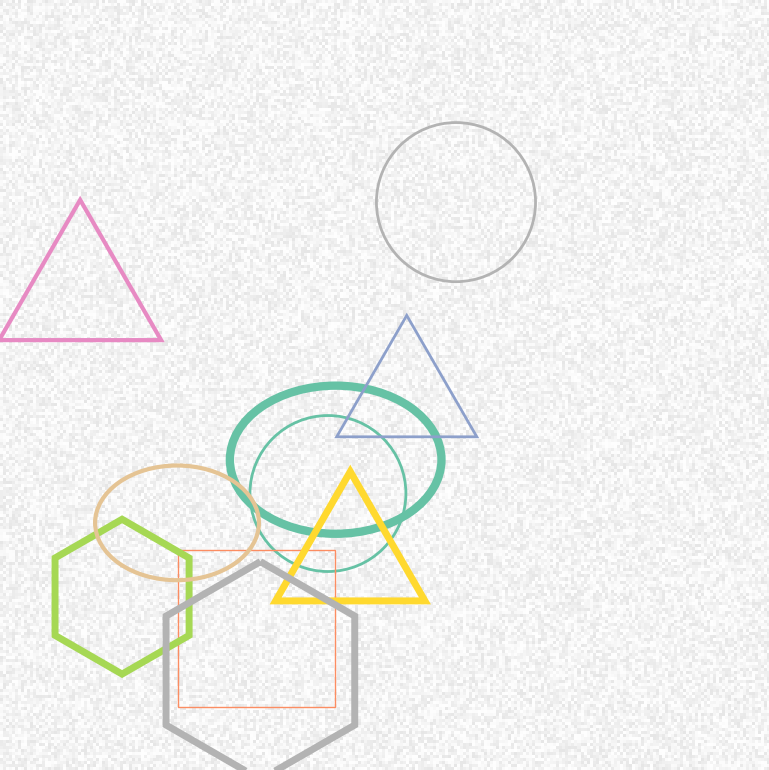[{"shape": "circle", "thickness": 1, "radius": 0.51, "center": [0.426, 0.359]}, {"shape": "oval", "thickness": 3, "radius": 0.69, "center": [0.436, 0.403]}, {"shape": "square", "thickness": 0.5, "radius": 0.51, "center": [0.333, 0.184]}, {"shape": "triangle", "thickness": 1, "radius": 0.53, "center": [0.528, 0.485]}, {"shape": "triangle", "thickness": 1.5, "radius": 0.61, "center": [0.104, 0.619]}, {"shape": "hexagon", "thickness": 2.5, "radius": 0.5, "center": [0.159, 0.225]}, {"shape": "triangle", "thickness": 2.5, "radius": 0.56, "center": [0.455, 0.276]}, {"shape": "oval", "thickness": 1.5, "radius": 0.53, "center": [0.23, 0.321]}, {"shape": "hexagon", "thickness": 2.5, "radius": 0.71, "center": [0.338, 0.129]}, {"shape": "circle", "thickness": 1, "radius": 0.52, "center": [0.592, 0.737]}]